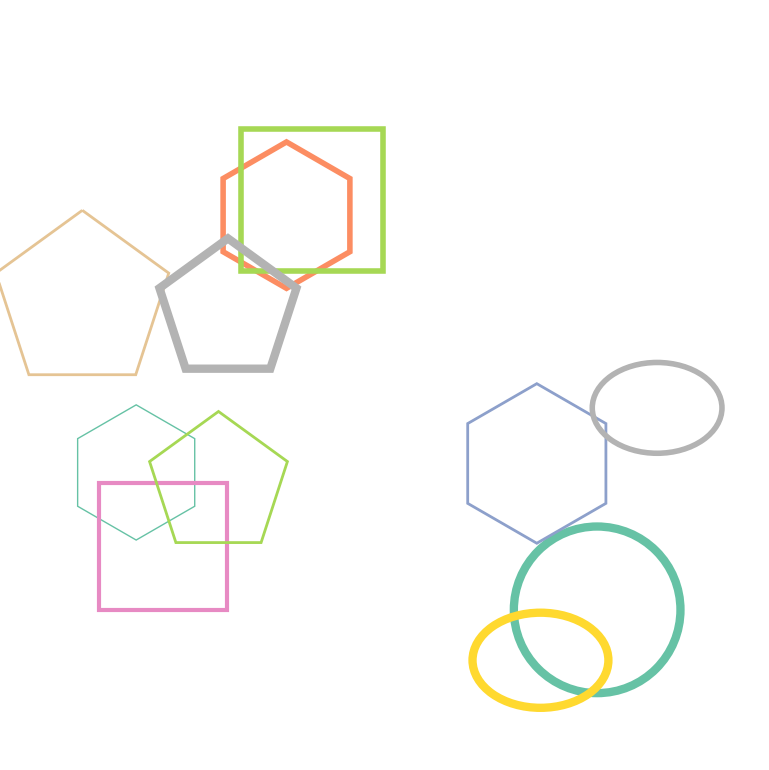[{"shape": "hexagon", "thickness": 0.5, "radius": 0.44, "center": [0.177, 0.386]}, {"shape": "circle", "thickness": 3, "radius": 0.54, "center": [0.776, 0.208]}, {"shape": "hexagon", "thickness": 2, "radius": 0.48, "center": [0.372, 0.721]}, {"shape": "hexagon", "thickness": 1, "radius": 0.52, "center": [0.697, 0.398]}, {"shape": "square", "thickness": 1.5, "radius": 0.41, "center": [0.211, 0.29]}, {"shape": "square", "thickness": 2, "radius": 0.46, "center": [0.405, 0.74]}, {"shape": "pentagon", "thickness": 1, "radius": 0.47, "center": [0.284, 0.371]}, {"shape": "oval", "thickness": 3, "radius": 0.44, "center": [0.702, 0.143]}, {"shape": "pentagon", "thickness": 1, "radius": 0.59, "center": [0.107, 0.609]}, {"shape": "pentagon", "thickness": 3, "radius": 0.47, "center": [0.296, 0.597]}, {"shape": "oval", "thickness": 2, "radius": 0.42, "center": [0.853, 0.47]}]